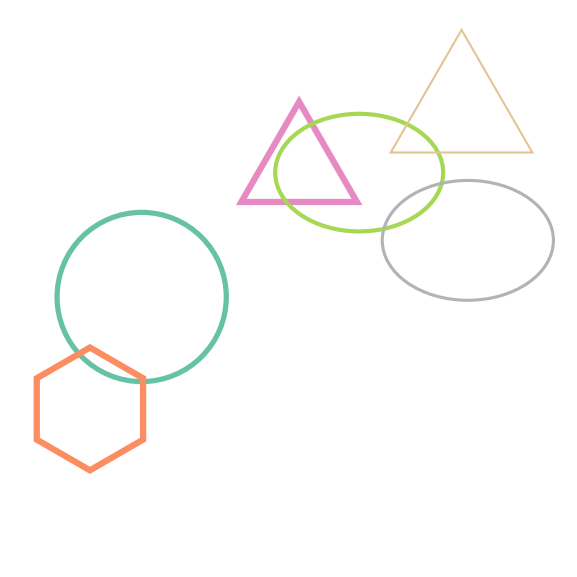[{"shape": "circle", "thickness": 2.5, "radius": 0.73, "center": [0.245, 0.485]}, {"shape": "hexagon", "thickness": 3, "radius": 0.53, "center": [0.156, 0.291]}, {"shape": "triangle", "thickness": 3, "radius": 0.58, "center": [0.518, 0.707]}, {"shape": "oval", "thickness": 2, "radius": 0.73, "center": [0.622, 0.7]}, {"shape": "triangle", "thickness": 1, "radius": 0.71, "center": [0.799, 0.806]}, {"shape": "oval", "thickness": 1.5, "radius": 0.74, "center": [0.81, 0.583]}]